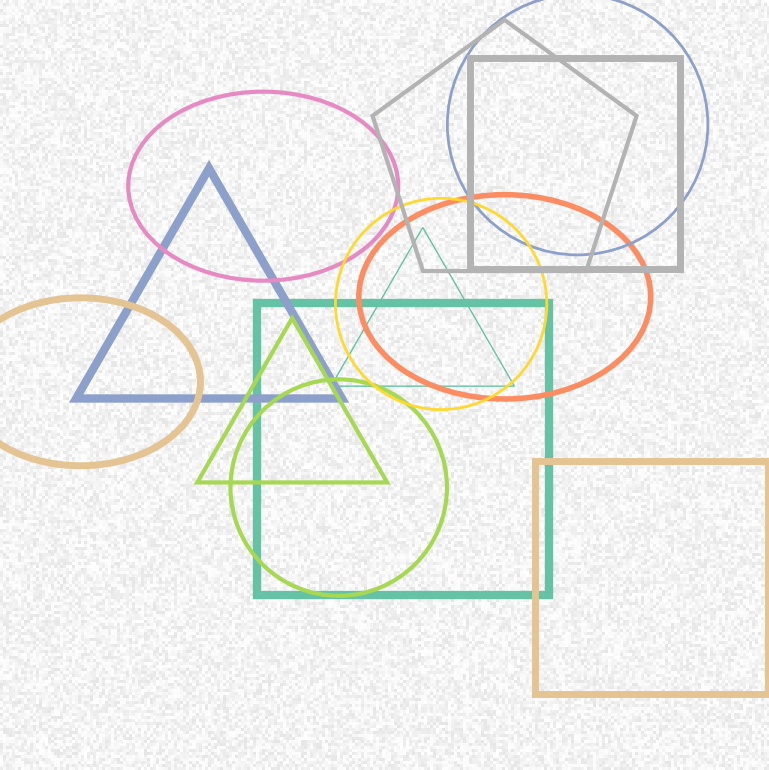[{"shape": "triangle", "thickness": 0.5, "radius": 0.69, "center": [0.549, 0.567]}, {"shape": "square", "thickness": 3, "radius": 0.95, "center": [0.523, 0.417]}, {"shape": "oval", "thickness": 2, "radius": 0.95, "center": [0.656, 0.615]}, {"shape": "triangle", "thickness": 3, "radius": 1.0, "center": [0.271, 0.582]}, {"shape": "circle", "thickness": 1, "radius": 0.85, "center": [0.75, 0.838]}, {"shape": "oval", "thickness": 1.5, "radius": 0.88, "center": [0.342, 0.758]}, {"shape": "circle", "thickness": 1.5, "radius": 0.7, "center": [0.44, 0.367]}, {"shape": "triangle", "thickness": 1.5, "radius": 0.71, "center": [0.379, 0.445]}, {"shape": "circle", "thickness": 1, "radius": 0.69, "center": [0.573, 0.605]}, {"shape": "oval", "thickness": 2.5, "radius": 0.78, "center": [0.105, 0.504]}, {"shape": "square", "thickness": 2.5, "radius": 0.76, "center": [0.846, 0.25]}, {"shape": "square", "thickness": 2.5, "radius": 0.68, "center": [0.747, 0.788]}, {"shape": "pentagon", "thickness": 1.5, "radius": 0.9, "center": [0.655, 0.794]}]